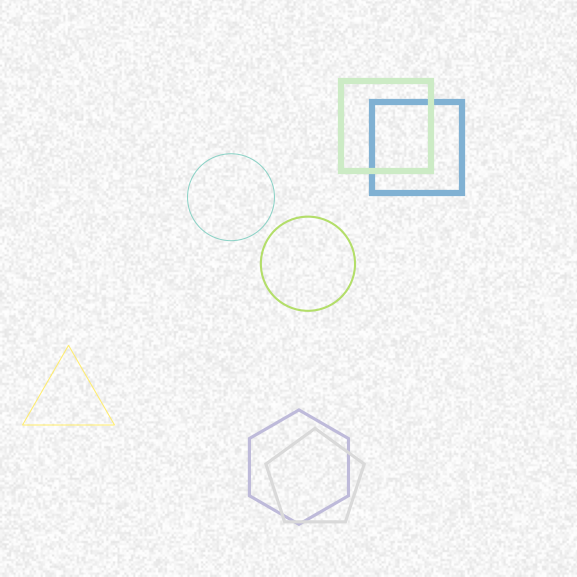[{"shape": "circle", "thickness": 0.5, "radius": 0.38, "center": [0.4, 0.658]}, {"shape": "hexagon", "thickness": 1.5, "radius": 0.5, "center": [0.518, 0.19]}, {"shape": "square", "thickness": 3, "radius": 0.39, "center": [0.722, 0.744]}, {"shape": "circle", "thickness": 1, "radius": 0.41, "center": [0.533, 0.542]}, {"shape": "pentagon", "thickness": 1.5, "radius": 0.45, "center": [0.546, 0.168]}, {"shape": "square", "thickness": 3, "radius": 0.39, "center": [0.668, 0.781]}, {"shape": "triangle", "thickness": 0.5, "radius": 0.46, "center": [0.119, 0.309]}]